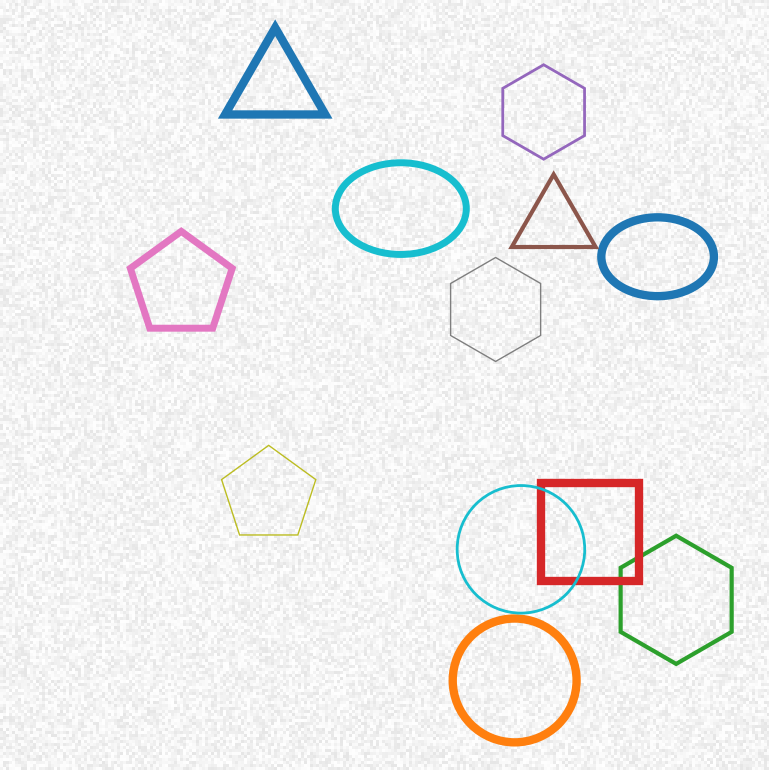[{"shape": "oval", "thickness": 3, "radius": 0.37, "center": [0.854, 0.667]}, {"shape": "triangle", "thickness": 3, "radius": 0.38, "center": [0.357, 0.889]}, {"shape": "circle", "thickness": 3, "radius": 0.4, "center": [0.668, 0.116]}, {"shape": "hexagon", "thickness": 1.5, "radius": 0.42, "center": [0.878, 0.221]}, {"shape": "square", "thickness": 3, "radius": 0.32, "center": [0.766, 0.309]}, {"shape": "hexagon", "thickness": 1, "radius": 0.31, "center": [0.706, 0.855]}, {"shape": "triangle", "thickness": 1.5, "radius": 0.31, "center": [0.719, 0.711]}, {"shape": "pentagon", "thickness": 2.5, "radius": 0.35, "center": [0.235, 0.63]}, {"shape": "hexagon", "thickness": 0.5, "radius": 0.34, "center": [0.644, 0.598]}, {"shape": "pentagon", "thickness": 0.5, "radius": 0.32, "center": [0.349, 0.357]}, {"shape": "oval", "thickness": 2.5, "radius": 0.43, "center": [0.521, 0.729]}, {"shape": "circle", "thickness": 1, "radius": 0.41, "center": [0.677, 0.287]}]